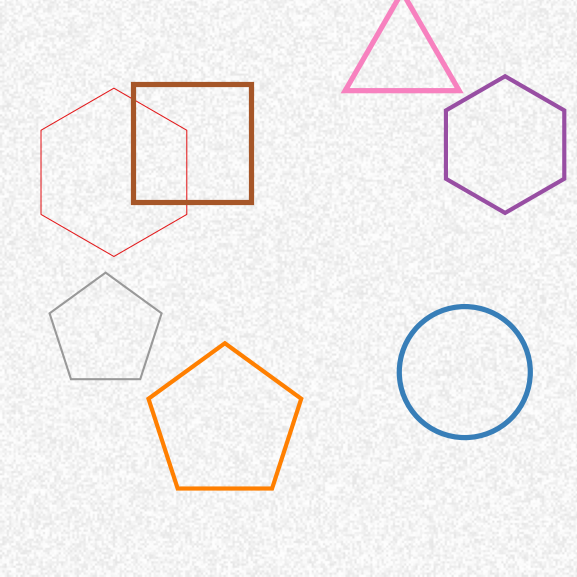[{"shape": "hexagon", "thickness": 0.5, "radius": 0.73, "center": [0.197, 0.701]}, {"shape": "circle", "thickness": 2.5, "radius": 0.57, "center": [0.805, 0.355]}, {"shape": "hexagon", "thickness": 2, "radius": 0.59, "center": [0.875, 0.749]}, {"shape": "pentagon", "thickness": 2, "radius": 0.7, "center": [0.389, 0.266]}, {"shape": "square", "thickness": 2.5, "radius": 0.51, "center": [0.333, 0.751]}, {"shape": "triangle", "thickness": 2.5, "radius": 0.57, "center": [0.696, 0.899]}, {"shape": "pentagon", "thickness": 1, "radius": 0.51, "center": [0.183, 0.425]}]